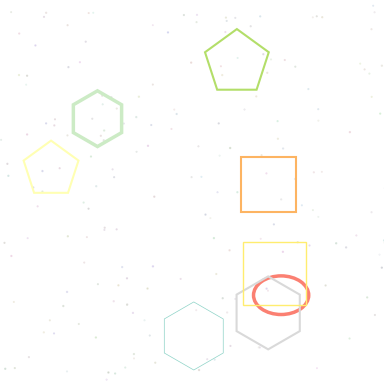[{"shape": "hexagon", "thickness": 0.5, "radius": 0.44, "center": [0.503, 0.127]}, {"shape": "pentagon", "thickness": 1.5, "radius": 0.37, "center": [0.133, 0.56]}, {"shape": "oval", "thickness": 2.5, "radius": 0.36, "center": [0.73, 0.233]}, {"shape": "square", "thickness": 1.5, "radius": 0.36, "center": [0.698, 0.522]}, {"shape": "pentagon", "thickness": 1.5, "radius": 0.44, "center": [0.615, 0.837]}, {"shape": "hexagon", "thickness": 1.5, "radius": 0.47, "center": [0.697, 0.187]}, {"shape": "hexagon", "thickness": 2.5, "radius": 0.36, "center": [0.253, 0.692]}, {"shape": "square", "thickness": 1, "radius": 0.41, "center": [0.714, 0.29]}]